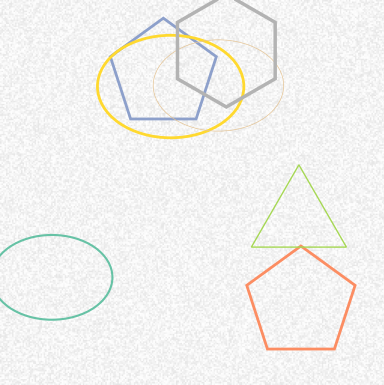[{"shape": "oval", "thickness": 1.5, "radius": 0.79, "center": [0.135, 0.28]}, {"shape": "pentagon", "thickness": 2, "radius": 0.74, "center": [0.782, 0.213]}, {"shape": "pentagon", "thickness": 2, "radius": 0.72, "center": [0.424, 0.808]}, {"shape": "triangle", "thickness": 1, "radius": 0.71, "center": [0.776, 0.429]}, {"shape": "oval", "thickness": 2, "radius": 0.95, "center": [0.443, 0.775]}, {"shape": "oval", "thickness": 0.5, "radius": 0.85, "center": [0.567, 0.778]}, {"shape": "hexagon", "thickness": 2.5, "radius": 0.73, "center": [0.588, 0.869]}]